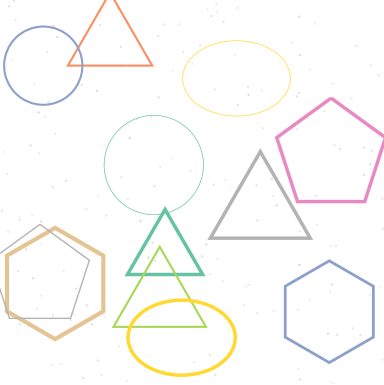[{"shape": "triangle", "thickness": 2.5, "radius": 0.56, "center": [0.429, 0.343]}, {"shape": "circle", "thickness": 0.5, "radius": 0.64, "center": [0.399, 0.571]}, {"shape": "triangle", "thickness": 1.5, "radius": 0.63, "center": [0.286, 0.893]}, {"shape": "circle", "thickness": 1.5, "radius": 0.51, "center": [0.112, 0.829]}, {"shape": "hexagon", "thickness": 2, "radius": 0.66, "center": [0.855, 0.19]}, {"shape": "pentagon", "thickness": 2.5, "radius": 0.74, "center": [0.86, 0.597]}, {"shape": "triangle", "thickness": 1.5, "radius": 0.69, "center": [0.415, 0.22]}, {"shape": "oval", "thickness": 0.5, "radius": 0.7, "center": [0.614, 0.796]}, {"shape": "oval", "thickness": 2.5, "radius": 0.7, "center": [0.472, 0.123]}, {"shape": "hexagon", "thickness": 3, "radius": 0.72, "center": [0.143, 0.264]}, {"shape": "triangle", "thickness": 2.5, "radius": 0.75, "center": [0.676, 0.456]}, {"shape": "pentagon", "thickness": 1, "radius": 0.67, "center": [0.104, 0.282]}]